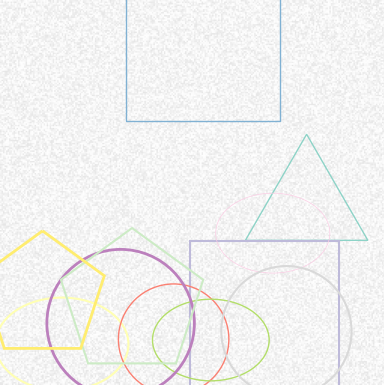[{"shape": "triangle", "thickness": 1, "radius": 0.92, "center": [0.796, 0.468]}, {"shape": "oval", "thickness": 1.5, "radius": 0.86, "center": [0.161, 0.106]}, {"shape": "square", "thickness": 1.5, "radius": 0.97, "center": [0.688, 0.179]}, {"shape": "circle", "thickness": 1, "radius": 0.72, "center": [0.451, 0.119]}, {"shape": "square", "thickness": 1, "radius": 1.0, "center": [0.527, 0.885]}, {"shape": "oval", "thickness": 1, "radius": 0.76, "center": [0.548, 0.117]}, {"shape": "oval", "thickness": 0.5, "radius": 0.74, "center": [0.708, 0.394]}, {"shape": "circle", "thickness": 1.5, "radius": 0.85, "center": [0.744, 0.14]}, {"shape": "circle", "thickness": 2, "radius": 0.96, "center": [0.313, 0.161]}, {"shape": "pentagon", "thickness": 1.5, "radius": 0.97, "center": [0.343, 0.213]}, {"shape": "pentagon", "thickness": 2, "radius": 0.84, "center": [0.11, 0.232]}]